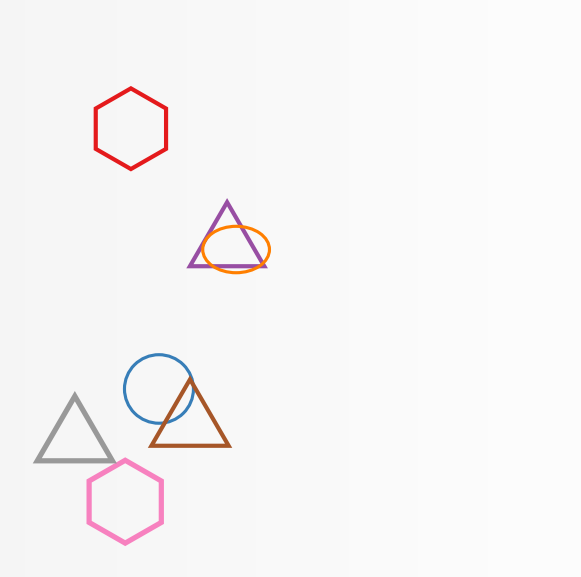[{"shape": "hexagon", "thickness": 2, "radius": 0.35, "center": [0.225, 0.776]}, {"shape": "circle", "thickness": 1.5, "radius": 0.3, "center": [0.273, 0.326]}, {"shape": "triangle", "thickness": 2, "radius": 0.37, "center": [0.391, 0.575]}, {"shape": "oval", "thickness": 1.5, "radius": 0.29, "center": [0.406, 0.567]}, {"shape": "triangle", "thickness": 2, "radius": 0.38, "center": [0.327, 0.266]}, {"shape": "hexagon", "thickness": 2.5, "radius": 0.36, "center": [0.215, 0.13]}, {"shape": "triangle", "thickness": 2.5, "radius": 0.37, "center": [0.129, 0.239]}]